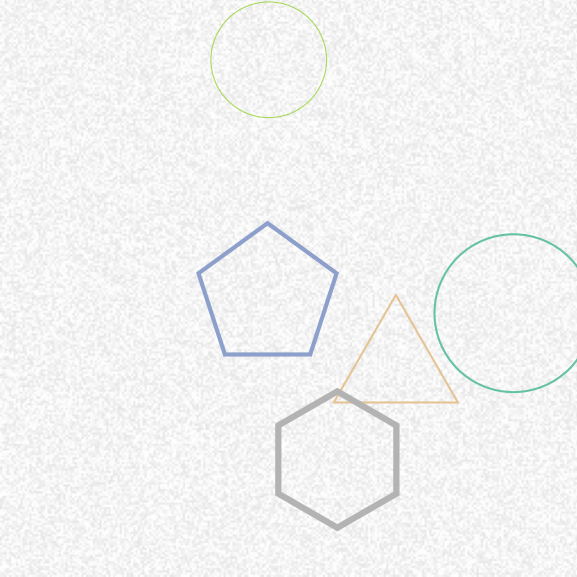[{"shape": "circle", "thickness": 1, "radius": 0.68, "center": [0.889, 0.457]}, {"shape": "pentagon", "thickness": 2, "radius": 0.63, "center": [0.463, 0.487]}, {"shape": "circle", "thickness": 0.5, "radius": 0.5, "center": [0.465, 0.896]}, {"shape": "triangle", "thickness": 1, "radius": 0.62, "center": [0.685, 0.364]}, {"shape": "hexagon", "thickness": 3, "radius": 0.59, "center": [0.584, 0.203]}]